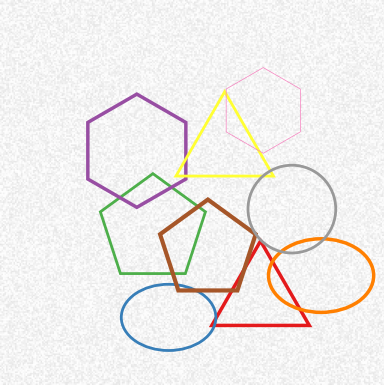[{"shape": "triangle", "thickness": 2.5, "radius": 0.73, "center": [0.677, 0.228]}, {"shape": "oval", "thickness": 2, "radius": 0.61, "center": [0.438, 0.176]}, {"shape": "pentagon", "thickness": 2, "radius": 0.72, "center": [0.397, 0.405]}, {"shape": "hexagon", "thickness": 2.5, "radius": 0.73, "center": [0.355, 0.608]}, {"shape": "oval", "thickness": 2.5, "radius": 0.68, "center": [0.834, 0.284]}, {"shape": "triangle", "thickness": 2, "radius": 0.73, "center": [0.584, 0.616]}, {"shape": "pentagon", "thickness": 3, "radius": 0.65, "center": [0.54, 0.351]}, {"shape": "hexagon", "thickness": 0.5, "radius": 0.56, "center": [0.684, 0.713]}, {"shape": "circle", "thickness": 2, "radius": 0.57, "center": [0.758, 0.457]}]